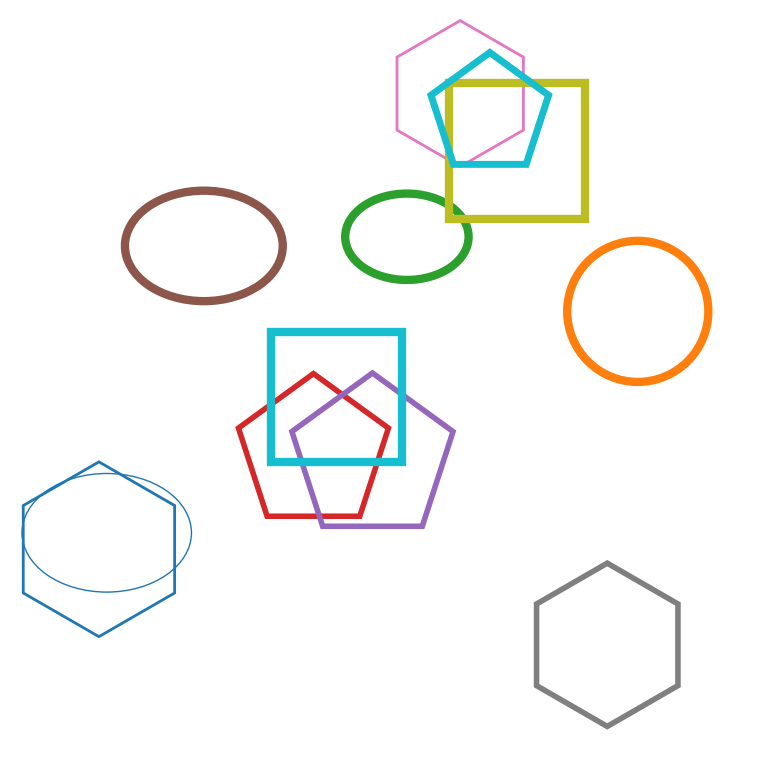[{"shape": "oval", "thickness": 0.5, "radius": 0.55, "center": [0.139, 0.308]}, {"shape": "hexagon", "thickness": 1, "radius": 0.57, "center": [0.128, 0.287]}, {"shape": "circle", "thickness": 3, "radius": 0.46, "center": [0.828, 0.596]}, {"shape": "oval", "thickness": 3, "radius": 0.4, "center": [0.528, 0.693]}, {"shape": "pentagon", "thickness": 2, "radius": 0.51, "center": [0.407, 0.412]}, {"shape": "pentagon", "thickness": 2, "radius": 0.55, "center": [0.484, 0.406]}, {"shape": "oval", "thickness": 3, "radius": 0.51, "center": [0.265, 0.681]}, {"shape": "hexagon", "thickness": 1, "radius": 0.47, "center": [0.598, 0.878]}, {"shape": "hexagon", "thickness": 2, "radius": 0.53, "center": [0.789, 0.163]}, {"shape": "square", "thickness": 3, "radius": 0.44, "center": [0.671, 0.804]}, {"shape": "pentagon", "thickness": 2.5, "radius": 0.4, "center": [0.636, 0.852]}, {"shape": "square", "thickness": 3, "radius": 0.42, "center": [0.437, 0.485]}]